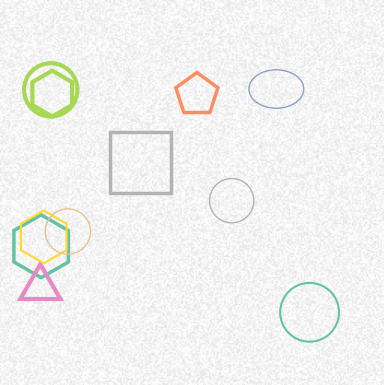[{"shape": "circle", "thickness": 1.5, "radius": 0.38, "center": [0.804, 0.189]}, {"shape": "hexagon", "thickness": 2.5, "radius": 0.41, "center": [0.107, 0.36]}, {"shape": "pentagon", "thickness": 2.5, "radius": 0.29, "center": [0.511, 0.754]}, {"shape": "oval", "thickness": 1, "radius": 0.36, "center": [0.718, 0.769]}, {"shape": "triangle", "thickness": 3, "radius": 0.3, "center": [0.105, 0.253]}, {"shape": "circle", "thickness": 3, "radius": 0.35, "center": [0.132, 0.767]}, {"shape": "hexagon", "thickness": 3, "radius": 0.3, "center": [0.136, 0.757]}, {"shape": "hexagon", "thickness": 1.5, "radius": 0.34, "center": [0.114, 0.385]}, {"shape": "circle", "thickness": 1, "radius": 0.29, "center": [0.176, 0.399]}, {"shape": "circle", "thickness": 1, "radius": 0.29, "center": [0.602, 0.479]}, {"shape": "square", "thickness": 2.5, "radius": 0.4, "center": [0.364, 0.578]}]